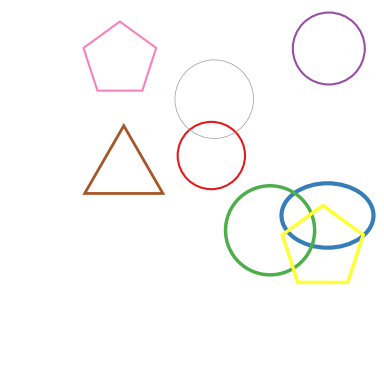[{"shape": "circle", "thickness": 1.5, "radius": 0.44, "center": [0.549, 0.596]}, {"shape": "oval", "thickness": 3, "radius": 0.6, "center": [0.851, 0.44]}, {"shape": "circle", "thickness": 2.5, "radius": 0.58, "center": [0.702, 0.402]}, {"shape": "circle", "thickness": 1.5, "radius": 0.47, "center": [0.854, 0.874]}, {"shape": "pentagon", "thickness": 2.5, "radius": 0.55, "center": [0.838, 0.356]}, {"shape": "triangle", "thickness": 2, "radius": 0.59, "center": [0.322, 0.556]}, {"shape": "pentagon", "thickness": 1.5, "radius": 0.5, "center": [0.311, 0.845]}, {"shape": "circle", "thickness": 0.5, "radius": 0.51, "center": [0.556, 0.742]}]